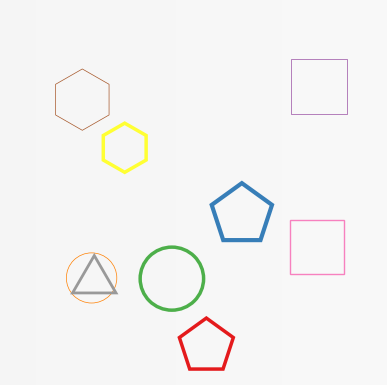[{"shape": "pentagon", "thickness": 2.5, "radius": 0.37, "center": [0.533, 0.101]}, {"shape": "pentagon", "thickness": 3, "radius": 0.41, "center": [0.624, 0.443]}, {"shape": "circle", "thickness": 2.5, "radius": 0.41, "center": [0.444, 0.276]}, {"shape": "square", "thickness": 0.5, "radius": 0.36, "center": [0.822, 0.776]}, {"shape": "circle", "thickness": 0.5, "radius": 0.33, "center": [0.236, 0.278]}, {"shape": "hexagon", "thickness": 2.5, "radius": 0.32, "center": [0.322, 0.616]}, {"shape": "hexagon", "thickness": 0.5, "radius": 0.4, "center": [0.212, 0.741]}, {"shape": "square", "thickness": 1, "radius": 0.35, "center": [0.818, 0.359]}, {"shape": "triangle", "thickness": 2, "radius": 0.32, "center": [0.243, 0.271]}]